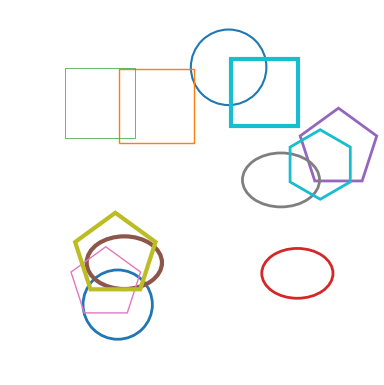[{"shape": "circle", "thickness": 2, "radius": 0.45, "center": [0.306, 0.209]}, {"shape": "circle", "thickness": 1.5, "radius": 0.49, "center": [0.594, 0.825]}, {"shape": "square", "thickness": 1, "radius": 0.48, "center": [0.406, 0.725]}, {"shape": "square", "thickness": 0.5, "radius": 0.45, "center": [0.26, 0.732]}, {"shape": "oval", "thickness": 2, "radius": 0.46, "center": [0.772, 0.29]}, {"shape": "pentagon", "thickness": 2, "radius": 0.52, "center": [0.879, 0.615]}, {"shape": "oval", "thickness": 3, "radius": 0.49, "center": [0.323, 0.318]}, {"shape": "pentagon", "thickness": 1, "radius": 0.47, "center": [0.275, 0.264]}, {"shape": "oval", "thickness": 2, "radius": 0.5, "center": [0.73, 0.533]}, {"shape": "pentagon", "thickness": 3, "radius": 0.55, "center": [0.3, 0.337]}, {"shape": "hexagon", "thickness": 2, "radius": 0.45, "center": [0.832, 0.573]}, {"shape": "square", "thickness": 3, "radius": 0.44, "center": [0.687, 0.759]}]